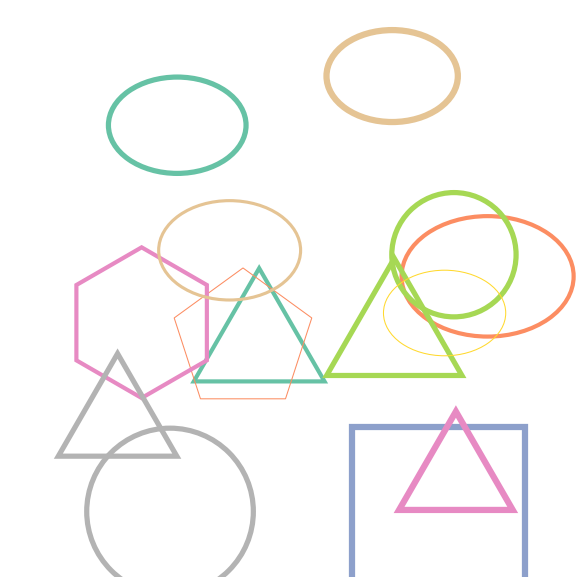[{"shape": "oval", "thickness": 2.5, "radius": 0.6, "center": [0.307, 0.782]}, {"shape": "triangle", "thickness": 2, "radius": 0.65, "center": [0.449, 0.404]}, {"shape": "pentagon", "thickness": 0.5, "radius": 0.63, "center": [0.421, 0.41]}, {"shape": "oval", "thickness": 2, "radius": 0.74, "center": [0.844, 0.521]}, {"shape": "square", "thickness": 3, "radius": 0.75, "center": [0.76, 0.109]}, {"shape": "triangle", "thickness": 3, "radius": 0.57, "center": [0.789, 0.173]}, {"shape": "hexagon", "thickness": 2, "radius": 0.65, "center": [0.245, 0.44]}, {"shape": "triangle", "thickness": 2.5, "radius": 0.68, "center": [0.683, 0.417]}, {"shape": "circle", "thickness": 2.5, "radius": 0.54, "center": [0.786, 0.558]}, {"shape": "oval", "thickness": 0.5, "radius": 0.53, "center": [0.77, 0.457]}, {"shape": "oval", "thickness": 3, "radius": 0.57, "center": [0.679, 0.867]}, {"shape": "oval", "thickness": 1.5, "radius": 0.61, "center": [0.398, 0.566]}, {"shape": "circle", "thickness": 2.5, "radius": 0.72, "center": [0.294, 0.113]}, {"shape": "triangle", "thickness": 2.5, "radius": 0.59, "center": [0.204, 0.268]}]